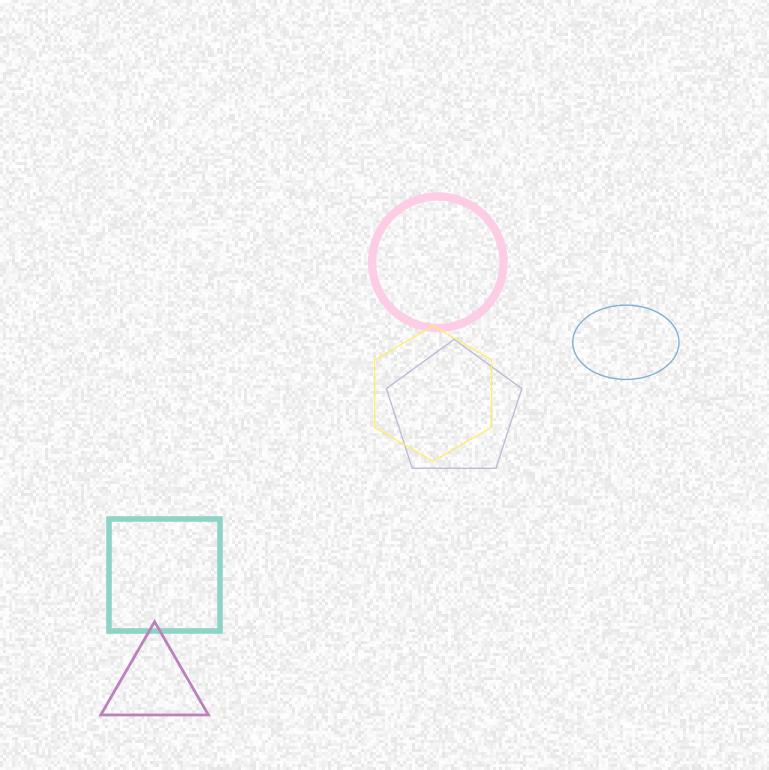[{"shape": "square", "thickness": 2, "radius": 0.36, "center": [0.214, 0.253]}, {"shape": "pentagon", "thickness": 0.5, "radius": 0.46, "center": [0.59, 0.467]}, {"shape": "oval", "thickness": 0.5, "radius": 0.34, "center": [0.813, 0.555]}, {"shape": "circle", "thickness": 3, "radius": 0.43, "center": [0.569, 0.659]}, {"shape": "triangle", "thickness": 1, "radius": 0.4, "center": [0.201, 0.112]}, {"shape": "hexagon", "thickness": 0.5, "radius": 0.44, "center": [0.562, 0.489]}]